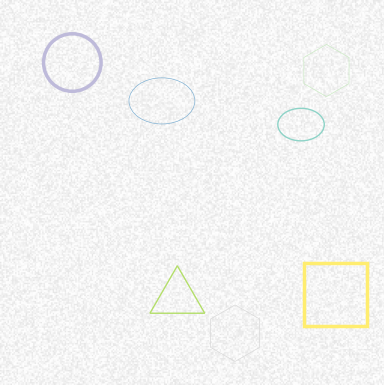[{"shape": "oval", "thickness": 1, "radius": 0.3, "center": [0.782, 0.676]}, {"shape": "circle", "thickness": 2.5, "radius": 0.37, "center": [0.188, 0.838]}, {"shape": "oval", "thickness": 0.5, "radius": 0.43, "center": [0.421, 0.738]}, {"shape": "triangle", "thickness": 1, "radius": 0.41, "center": [0.461, 0.227]}, {"shape": "hexagon", "thickness": 0.5, "radius": 0.37, "center": [0.611, 0.135]}, {"shape": "hexagon", "thickness": 0.5, "radius": 0.34, "center": [0.848, 0.817]}, {"shape": "square", "thickness": 2.5, "radius": 0.41, "center": [0.871, 0.235]}]